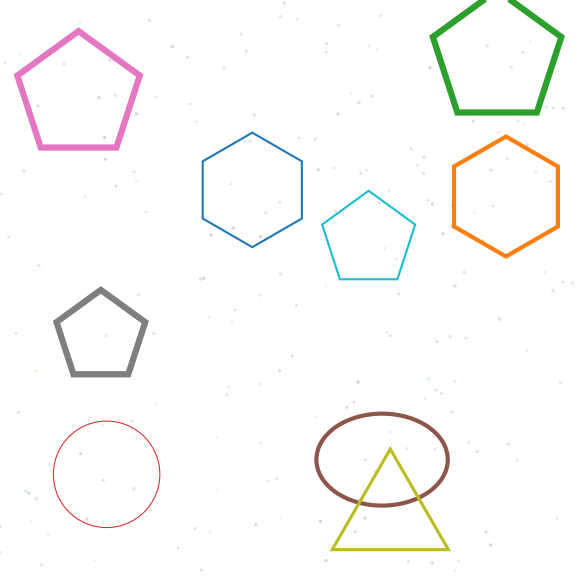[{"shape": "hexagon", "thickness": 1, "radius": 0.5, "center": [0.437, 0.67]}, {"shape": "hexagon", "thickness": 2, "radius": 0.52, "center": [0.876, 0.659]}, {"shape": "pentagon", "thickness": 3, "radius": 0.58, "center": [0.861, 0.899]}, {"shape": "circle", "thickness": 0.5, "radius": 0.46, "center": [0.185, 0.178]}, {"shape": "oval", "thickness": 2, "radius": 0.57, "center": [0.662, 0.203]}, {"shape": "pentagon", "thickness": 3, "radius": 0.56, "center": [0.136, 0.834]}, {"shape": "pentagon", "thickness": 3, "radius": 0.4, "center": [0.175, 0.416]}, {"shape": "triangle", "thickness": 1.5, "radius": 0.58, "center": [0.676, 0.105]}, {"shape": "pentagon", "thickness": 1, "radius": 0.42, "center": [0.638, 0.584]}]